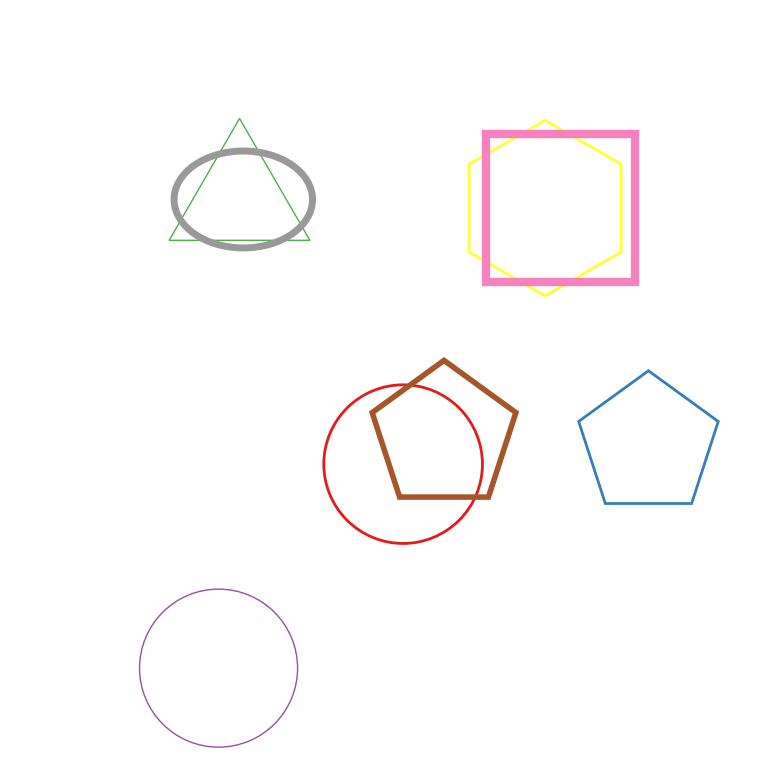[{"shape": "circle", "thickness": 1, "radius": 0.52, "center": [0.524, 0.397]}, {"shape": "pentagon", "thickness": 1, "radius": 0.48, "center": [0.842, 0.423]}, {"shape": "triangle", "thickness": 0.5, "radius": 0.53, "center": [0.311, 0.741]}, {"shape": "circle", "thickness": 0.5, "radius": 0.51, "center": [0.284, 0.132]}, {"shape": "hexagon", "thickness": 1, "radius": 0.57, "center": [0.708, 0.73]}, {"shape": "pentagon", "thickness": 2, "radius": 0.49, "center": [0.577, 0.434]}, {"shape": "square", "thickness": 3, "radius": 0.48, "center": [0.728, 0.73]}, {"shape": "oval", "thickness": 2.5, "radius": 0.45, "center": [0.316, 0.741]}]